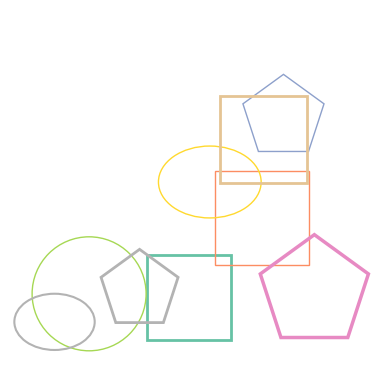[{"shape": "square", "thickness": 2, "radius": 0.55, "center": [0.491, 0.227]}, {"shape": "square", "thickness": 1, "radius": 0.61, "center": [0.68, 0.433]}, {"shape": "pentagon", "thickness": 1, "radius": 0.55, "center": [0.736, 0.696]}, {"shape": "pentagon", "thickness": 2.5, "radius": 0.74, "center": [0.817, 0.243]}, {"shape": "circle", "thickness": 1, "radius": 0.74, "center": [0.231, 0.237]}, {"shape": "oval", "thickness": 1, "radius": 0.67, "center": [0.545, 0.527]}, {"shape": "square", "thickness": 2, "radius": 0.56, "center": [0.684, 0.639]}, {"shape": "oval", "thickness": 1.5, "radius": 0.52, "center": [0.142, 0.164]}, {"shape": "pentagon", "thickness": 2, "radius": 0.53, "center": [0.363, 0.247]}]